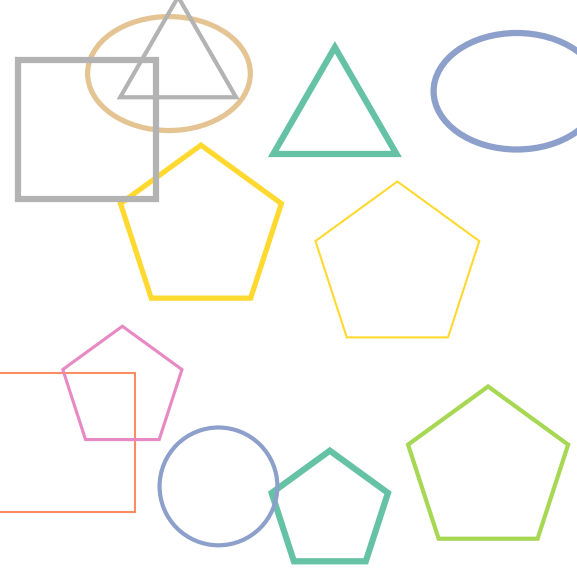[{"shape": "triangle", "thickness": 3, "radius": 0.62, "center": [0.58, 0.794]}, {"shape": "pentagon", "thickness": 3, "radius": 0.53, "center": [0.571, 0.113]}, {"shape": "square", "thickness": 1, "radius": 0.6, "center": [0.113, 0.233]}, {"shape": "oval", "thickness": 3, "radius": 0.72, "center": [0.895, 0.841]}, {"shape": "circle", "thickness": 2, "radius": 0.51, "center": [0.378, 0.157]}, {"shape": "pentagon", "thickness": 1.5, "radius": 0.54, "center": [0.212, 0.326]}, {"shape": "pentagon", "thickness": 2, "radius": 0.73, "center": [0.845, 0.184]}, {"shape": "pentagon", "thickness": 1, "radius": 0.75, "center": [0.688, 0.536]}, {"shape": "pentagon", "thickness": 2.5, "radius": 0.73, "center": [0.348, 0.601]}, {"shape": "oval", "thickness": 2.5, "radius": 0.7, "center": [0.293, 0.872]}, {"shape": "triangle", "thickness": 2, "radius": 0.58, "center": [0.308, 0.889]}, {"shape": "square", "thickness": 3, "radius": 0.6, "center": [0.151, 0.775]}]